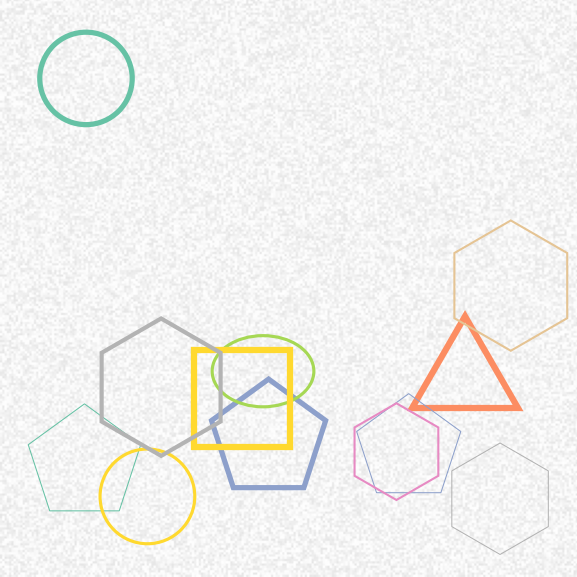[{"shape": "circle", "thickness": 2.5, "radius": 0.4, "center": [0.149, 0.863]}, {"shape": "pentagon", "thickness": 0.5, "radius": 0.51, "center": [0.146, 0.197]}, {"shape": "triangle", "thickness": 3, "radius": 0.53, "center": [0.805, 0.346]}, {"shape": "pentagon", "thickness": 2.5, "radius": 0.52, "center": [0.465, 0.239]}, {"shape": "pentagon", "thickness": 0.5, "radius": 0.47, "center": [0.708, 0.223]}, {"shape": "hexagon", "thickness": 1, "radius": 0.42, "center": [0.686, 0.217]}, {"shape": "oval", "thickness": 1.5, "radius": 0.44, "center": [0.455, 0.356]}, {"shape": "circle", "thickness": 1.5, "radius": 0.41, "center": [0.255, 0.14]}, {"shape": "square", "thickness": 3, "radius": 0.42, "center": [0.419, 0.309]}, {"shape": "hexagon", "thickness": 1, "radius": 0.56, "center": [0.884, 0.505]}, {"shape": "hexagon", "thickness": 2, "radius": 0.59, "center": [0.279, 0.329]}, {"shape": "hexagon", "thickness": 0.5, "radius": 0.48, "center": [0.866, 0.136]}]